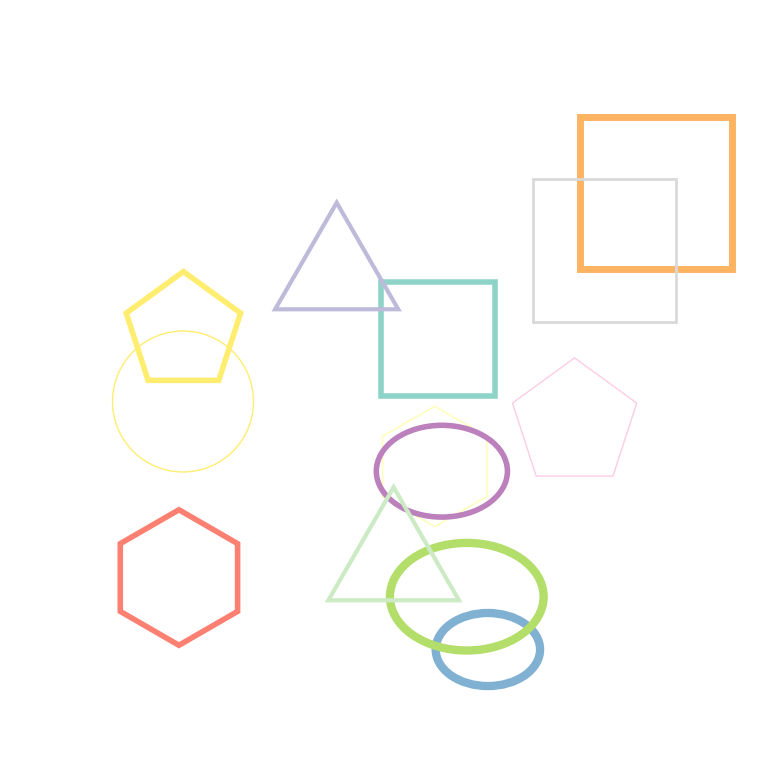[{"shape": "square", "thickness": 2, "radius": 0.37, "center": [0.569, 0.56]}, {"shape": "hexagon", "thickness": 0.5, "radius": 0.39, "center": [0.565, 0.394]}, {"shape": "triangle", "thickness": 1.5, "radius": 0.46, "center": [0.437, 0.644]}, {"shape": "hexagon", "thickness": 2, "radius": 0.44, "center": [0.232, 0.25]}, {"shape": "oval", "thickness": 3, "radius": 0.34, "center": [0.634, 0.156]}, {"shape": "square", "thickness": 2.5, "radius": 0.49, "center": [0.852, 0.749]}, {"shape": "oval", "thickness": 3, "radius": 0.5, "center": [0.606, 0.225]}, {"shape": "pentagon", "thickness": 0.5, "radius": 0.42, "center": [0.746, 0.45]}, {"shape": "square", "thickness": 1, "radius": 0.46, "center": [0.786, 0.675]}, {"shape": "oval", "thickness": 2, "radius": 0.43, "center": [0.574, 0.388]}, {"shape": "triangle", "thickness": 1.5, "radius": 0.49, "center": [0.511, 0.269]}, {"shape": "pentagon", "thickness": 2, "radius": 0.39, "center": [0.238, 0.569]}, {"shape": "circle", "thickness": 0.5, "radius": 0.46, "center": [0.238, 0.479]}]